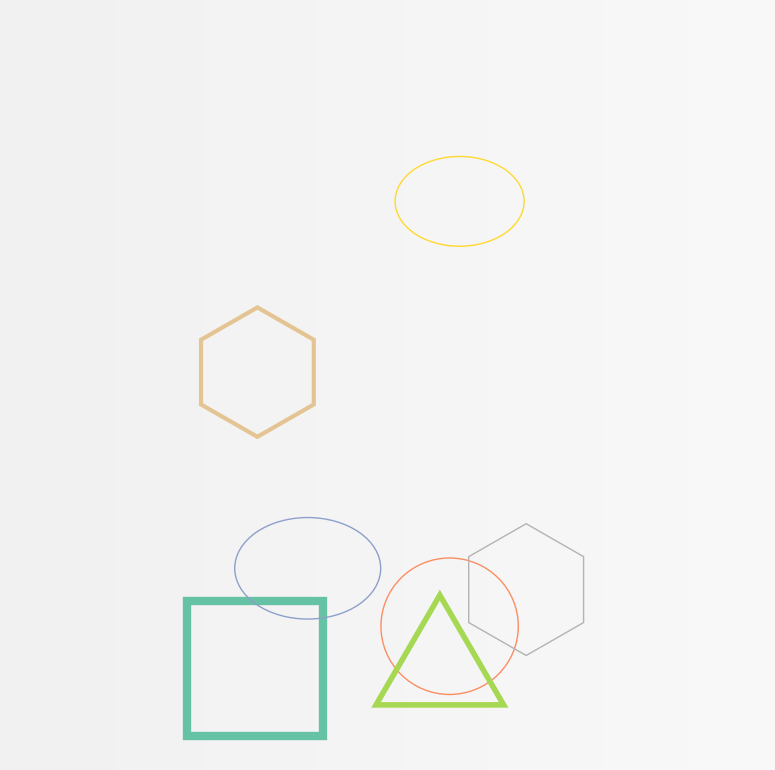[{"shape": "square", "thickness": 3, "radius": 0.44, "center": [0.329, 0.131]}, {"shape": "circle", "thickness": 0.5, "radius": 0.44, "center": [0.58, 0.187]}, {"shape": "oval", "thickness": 0.5, "radius": 0.47, "center": [0.397, 0.262]}, {"shape": "triangle", "thickness": 2, "radius": 0.48, "center": [0.568, 0.132]}, {"shape": "oval", "thickness": 0.5, "radius": 0.42, "center": [0.593, 0.739]}, {"shape": "hexagon", "thickness": 1.5, "radius": 0.42, "center": [0.332, 0.517]}, {"shape": "hexagon", "thickness": 0.5, "radius": 0.43, "center": [0.679, 0.234]}]